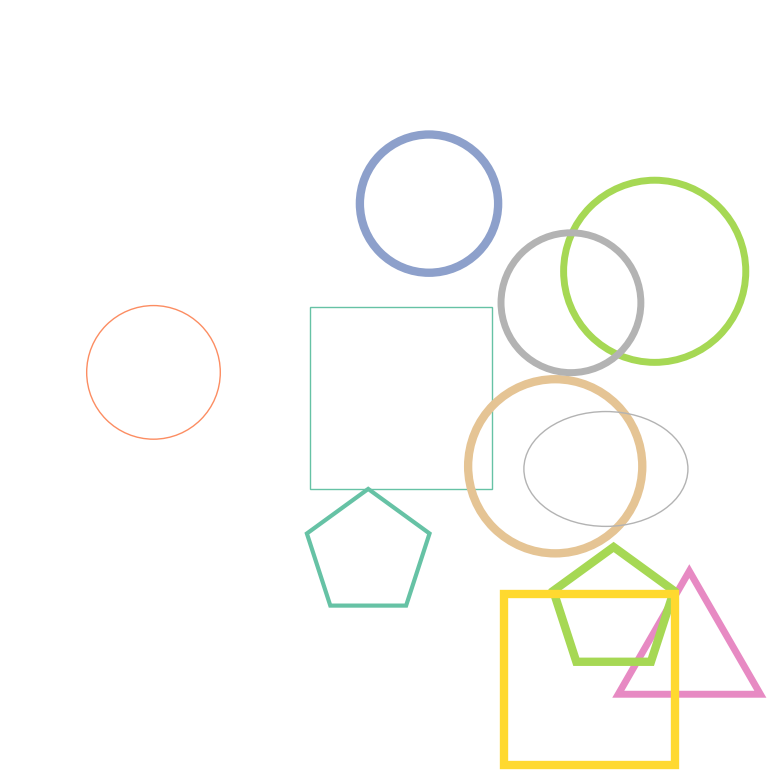[{"shape": "pentagon", "thickness": 1.5, "radius": 0.42, "center": [0.478, 0.281]}, {"shape": "square", "thickness": 0.5, "radius": 0.59, "center": [0.521, 0.483]}, {"shape": "circle", "thickness": 0.5, "radius": 0.43, "center": [0.199, 0.516]}, {"shape": "circle", "thickness": 3, "radius": 0.45, "center": [0.557, 0.736]}, {"shape": "triangle", "thickness": 2.5, "radius": 0.53, "center": [0.895, 0.152]}, {"shape": "pentagon", "thickness": 3, "radius": 0.41, "center": [0.797, 0.207]}, {"shape": "circle", "thickness": 2.5, "radius": 0.59, "center": [0.85, 0.648]}, {"shape": "square", "thickness": 3, "radius": 0.56, "center": [0.766, 0.118]}, {"shape": "circle", "thickness": 3, "radius": 0.57, "center": [0.721, 0.394]}, {"shape": "circle", "thickness": 2.5, "radius": 0.45, "center": [0.741, 0.607]}, {"shape": "oval", "thickness": 0.5, "radius": 0.53, "center": [0.787, 0.391]}]